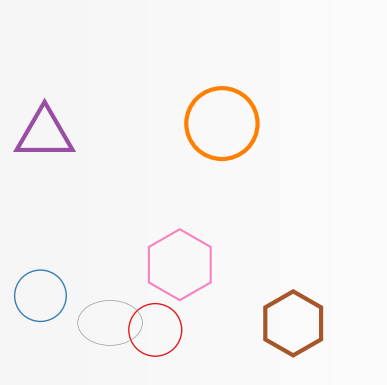[{"shape": "circle", "thickness": 1, "radius": 0.34, "center": [0.401, 0.143]}, {"shape": "circle", "thickness": 1, "radius": 0.33, "center": [0.104, 0.232]}, {"shape": "triangle", "thickness": 3, "radius": 0.42, "center": [0.115, 0.652]}, {"shape": "circle", "thickness": 3, "radius": 0.46, "center": [0.573, 0.679]}, {"shape": "hexagon", "thickness": 3, "radius": 0.42, "center": [0.757, 0.16]}, {"shape": "hexagon", "thickness": 1.5, "radius": 0.46, "center": [0.464, 0.313]}, {"shape": "oval", "thickness": 0.5, "radius": 0.42, "center": [0.284, 0.161]}]